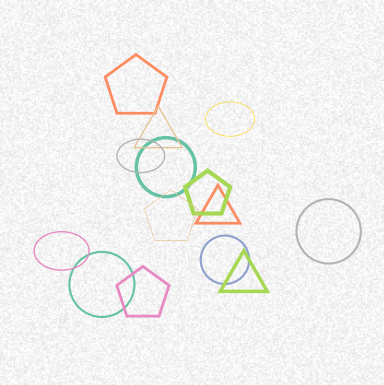[{"shape": "circle", "thickness": 2.5, "radius": 0.38, "center": [0.431, 0.566]}, {"shape": "circle", "thickness": 1.5, "radius": 0.42, "center": [0.265, 0.261]}, {"shape": "pentagon", "thickness": 2, "radius": 0.42, "center": [0.353, 0.774]}, {"shape": "triangle", "thickness": 2, "radius": 0.33, "center": [0.566, 0.453]}, {"shape": "circle", "thickness": 1.5, "radius": 0.31, "center": [0.584, 0.325]}, {"shape": "oval", "thickness": 1, "radius": 0.36, "center": [0.16, 0.348]}, {"shape": "pentagon", "thickness": 2, "radius": 0.36, "center": [0.371, 0.237]}, {"shape": "triangle", "thickness": 2.5, "radius": 0.35, "center": [0.633, 0.278]}, {"shape": "pentagon", "thickness": 3, "radius": 0.31, "center": [0.539, 0.495]}, {"shape": "oval", "thickness": 0.5, "radius": 0.32, "center": [0.598, 0.691]}, {"shape": "pentagon", "thickness": 0.5, "radius": 0.36, "center": [0.444, 0.434]}, {"shape": "triangle", "thickness": 1, "radius": 0.36, "center": [0.411, 0.653]}, {"shape": "circle", "thickness": 1.5, "radius": 0.42, "center": [0.854, 0.399]}, {"shape": "oval", "thickness": 1, "radius": 0.31, "center": [0.366, 0.595]}]